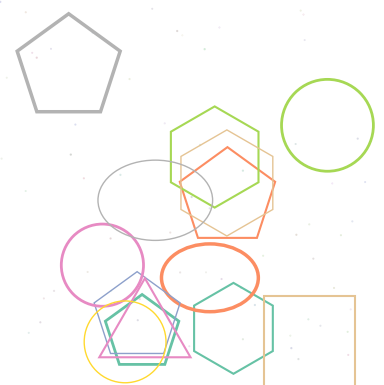[{"shape": "hexagon", "thickness": 1.5, "radius": 0.59, "center": [0.606, 0.147]}, {"shape": "pentagon", "thickness": 2, "radius": 0.5, "center": [0.369, 0.135]}, {"shape": "pentagon", "thickness": 1.5, "radius": 0.65, "center": [0.591, 0.488]}, {"shape": "oval", "thickness": 2.5, "radius": 0.63, "center": [0.545, 0.278]}, {"shape": "pentagon", "thickness": 1, "radius": 0.59, "center": [0.356, 0.177]}, {"shape": "circle", "thickness": 2, "radius": 0.53, "center": [0.266, 0.311]}, {"shape": "triangle", "thickness": 1.5, "radius": 0.68, "center": [0.376, 0.14]}, {"shape": "hexagon", "thickness": 1.5, "radius": 0.66, "center": [0.558, 0.592]}, {"shape": "circle", "thickness": 2, "radius": 0.6, "center": [0.851, 0.675]}, {"shape": "circle", "thickness": 1, "radius": 0.53, "center": [0.325, 0.112]}, {"shape": "square", "thickness": 1.5, "radius": 0.59, "center": [0.803, 0.114]}, {"shape": "hexagon", "thickness": 1, "radius": 0.69, "center": [0.589, 0.525]}, {"shape": "oval", "thickness": 1, "radius": 0.74, "center": [0.403, 0.48]}, {"shape": "pentagon", "thickness": 2.5, "radius": 0.7, "center": [0.178, 0.824]}]